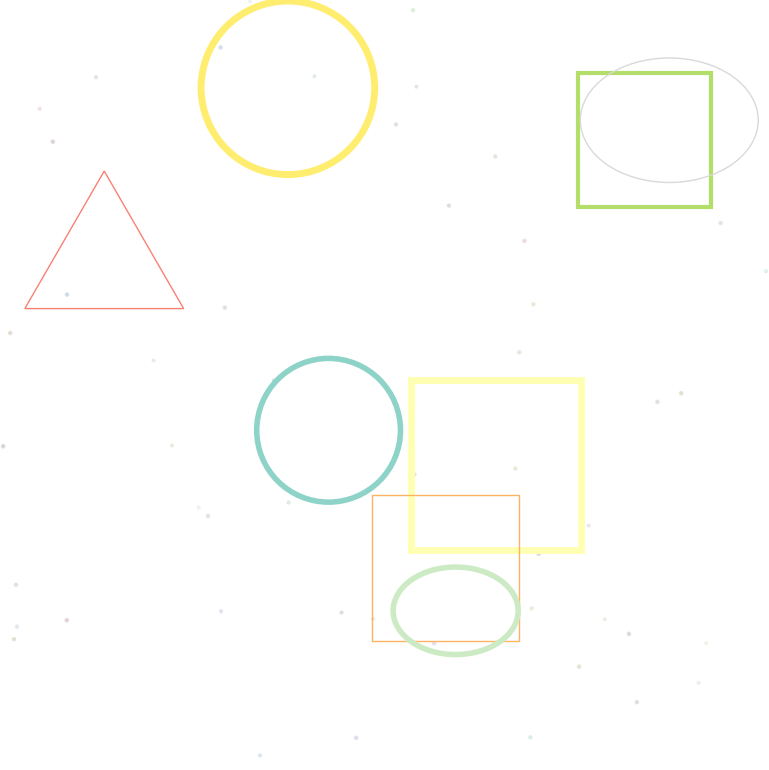[{"shape": "circle", "thickness": 2, "radius": 0.47, "center": [0.427, 0.441]}, {"shape": "square", "thickness": 2.5, "radius": 0.55, "center": [0.644, 0.396]}, {"shape": "triangle", "thickness": 0.5, "radius": 0.6, "center": [0.135, 0.659]}, {"shape": "square", "thickness": 0.5, "radius": 0.48, "center": [0.579, 0.262]}, {"shape": "square", "thickness": 1.5, "radius": 0.43, "center": [0.837, 0.818]}, {"shape": "oval", "thickness": 0.5, "radius": 0.58, "center": [0.869, 0.844]}, {"shape": "oval", "thickness": 2, "radius": 0.41, "center": [0.592, 0.207]}, {"shape": "circle", "thickness": 2.5, "radius": 0.56, "center": [0.374, 0.886]}]